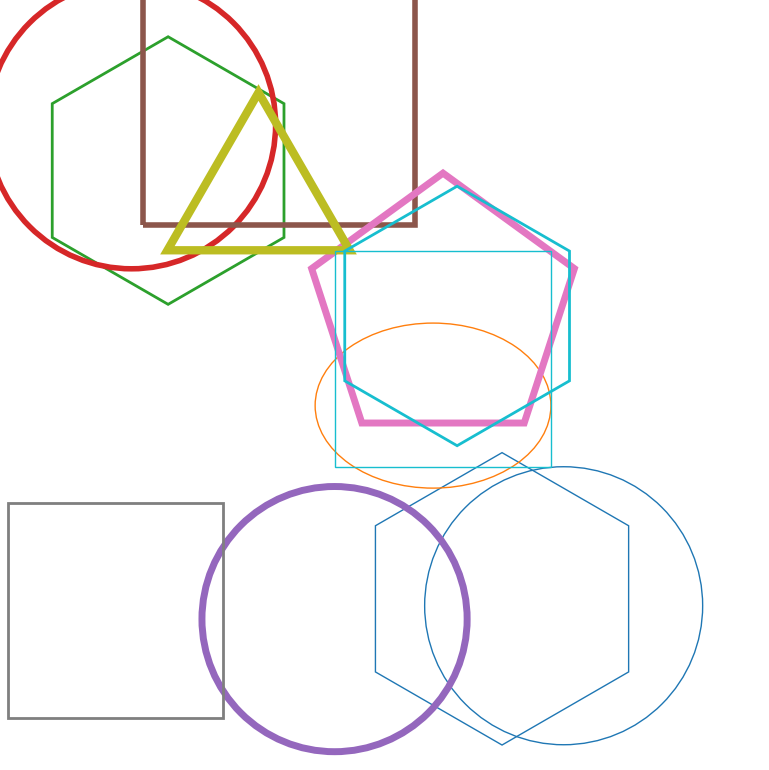[{"shape": "circle", "thickness": 0.5, "radius": 0.9, "center": [0.732, 0.213]}, {"shape": "hexagon", "thickness": 0.5, "radius": 0.95, "center": [0.652, 0.222]}, {"shape": "oval", "thickness": 0.5, "radius": 0.77, "center": [0.562, 0.473]}, {"shape": "hexagon", "thickness": 1, "radius": 0.87, "center": [0.218, 0.779]}, {"shape": "circle", "thickness": 2, "radius": 0.94, "center": [0.171, 0.838]}, {"shape": "circle", "thickness": 2.5, "radius": 0.86, "center": [0.434, 0.196]}, {"shape": "square", "thickness": 2, "radius": 0.88, "center": [0.362, 0.884]}, {"shape": "pentagon", "thickness": 2.5, "radius": 0.9, "center": [0.575, 0.596]}, {"shape": "square", "thickness": 1, "radius": 0.7, "center": [0.15, 0.207]}, {"shape": "triangle", "thickness": 3, "radius": 0.68, "center": [0.336, 0.743]}, {"shape": "hexagon", "thickness": 1, "radius": 0.84, "center": [0.594, 0.59]}, {"shape": "square", "thickness": 0.5, "radius": 0.7, "center": [0.575, 0.533]}]